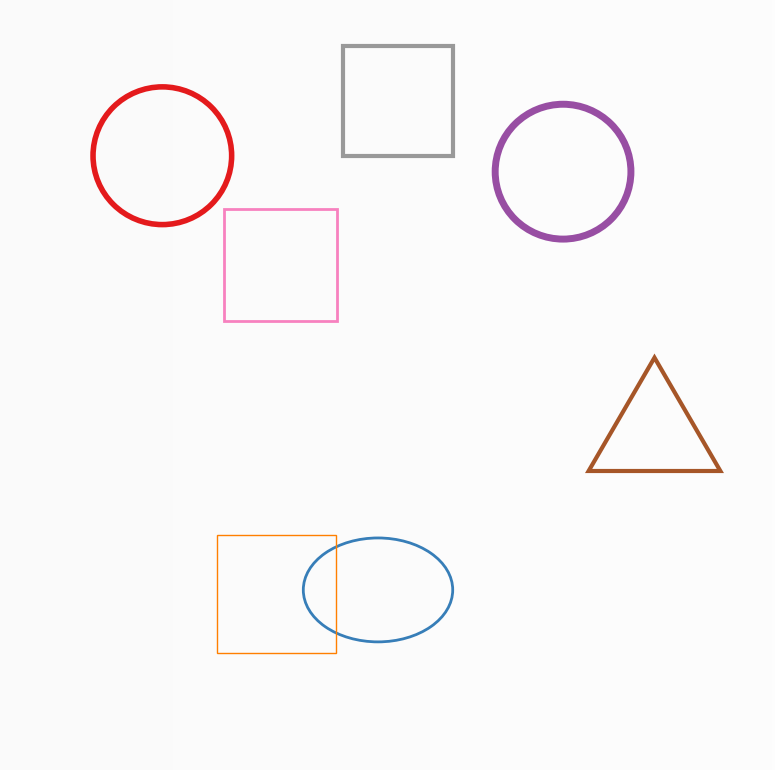[{"shape": "circle", "thickness": 2, "radius": 0.45, "center": [0.209, 0.798]}, {"shape": "oval", "thickness": 1, "radius": 0.48, "center": [0.488, 0.234]}, {"shape": "circle", "thickness": 2.5, "radius": 0.44, "center": [0.727, 0.777]}, {"shape": "square", "thickness": 0.5, "radius": 0.38, "center": [0.357, 0.229]}, {"shape": "triangle", "thickness": 1.5, "radius": 0.49, "center": [0.844, 0.437]}, {"shape": "square", "thickness": 1, "radius": 0.37, "center": [0.362, 0.656]}, {"shape": "square", "thickness": 1.5, "radius": 0.36, "center": [0.514, 0.868]}]